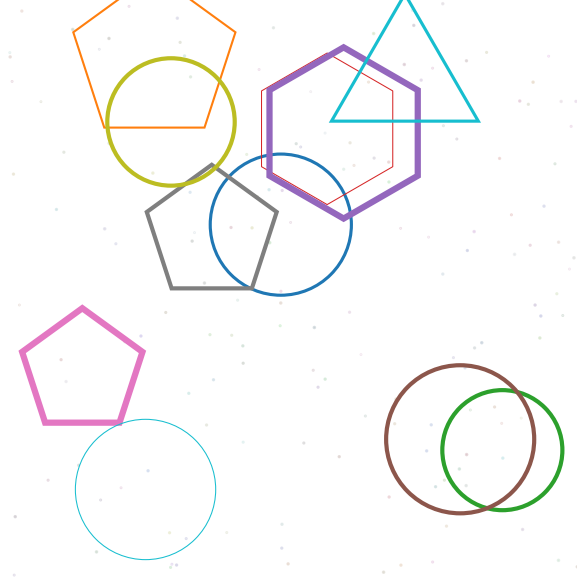[{"shape": "circle", "thickness": 1.5, "radius": 0.61, "center": [0.486, 0.61]}, {"shape": "pentagon", "thickness": 1, "radius": 0.74, "center": [0.267, 0.898]}, {"shape": "circle", "thickness": 2, "radius": 0.52, "center": [0.87, 0.22]}, {"shape": "hexagon", "thickness": 0.5, "radius": 0.66, "center": [0.566, 0.776]}, {"shape": "hexagon", "thickness": 3, "radius": 0.74, "center": [0.595, 0.769]}, {"shape": "circle", "thickness": 2, "radius": 0.64, "center": [0.797, 0.238]}, {"shape": "pentagon", "thickness": 3, "radius": 0.55, "center": [0.143, 0.356]}, {"shape": "pentagon", "thickness": 2, "radius": 0.59, "center": [0.367, 0.595]}, {"shape": "circle", "thickness": 2, "radius": 0.55, "center": [0.296, 0.788]}, {"shape": "circle", "thickness": 0.5, "radius": 0.61, "center": [0.252, 0.152]}, {"shape": "triangle", "thickness": 1.5, "radius": 0.73, "center": [0.701, 0.863]}]